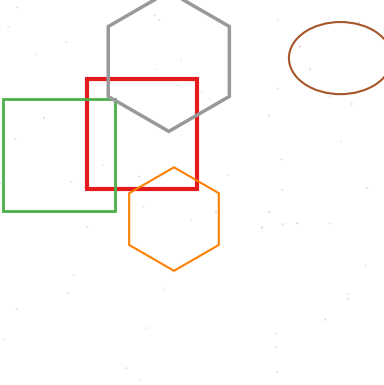[{"shape": "square", "thickness": 3, "radius": 0.71, "center": [0.369, 0.651]}, {"shape": "square", "thickness": 2, "radius": 0.73, "center": [0.152, 0.596]}, {"shape": "hexagon", "thickness": 1.5, "radius": 0.67, "center": [0.452, 0.431]}, {"shape": "oval", "thickness": 1.5, "radius": 0.67, "center": [0.884, 0.849]}, {"shape": "hexagon", "thickness": 2.5, "radius": 0.91, "center": [0.438, 0.84]}]